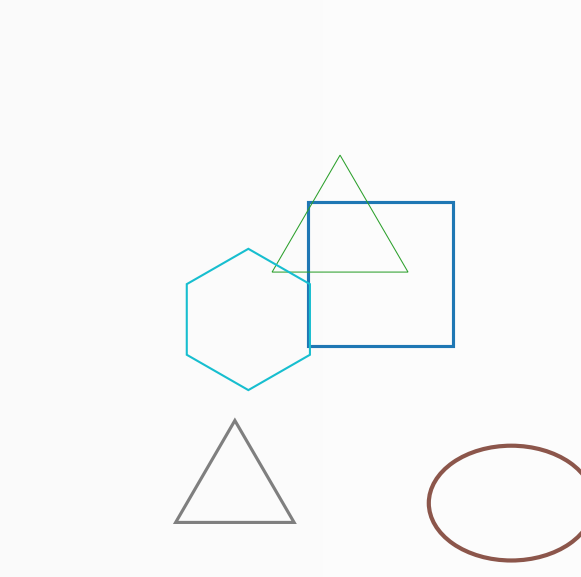[{"shape": "square", "thickness": 1.5, "radius": 0.63, "center": [0.655, 0.525]}, {"shape": "triangle", "thickness": 0.5, "radius": 0.68, "center": [0.585, 0.596]}, {"shape": "oval", "thickness": 2, "radius": 0.71, "center": [0.88, 0.128]}, {"shape": "triangle", "thickness": 1.5, "radius": 0.59, "center": [0.404, 0.153]}, {"shape": "hexagon", "thickness": 1, "radius": 0.61, "center": [0.427, 0.446]}]